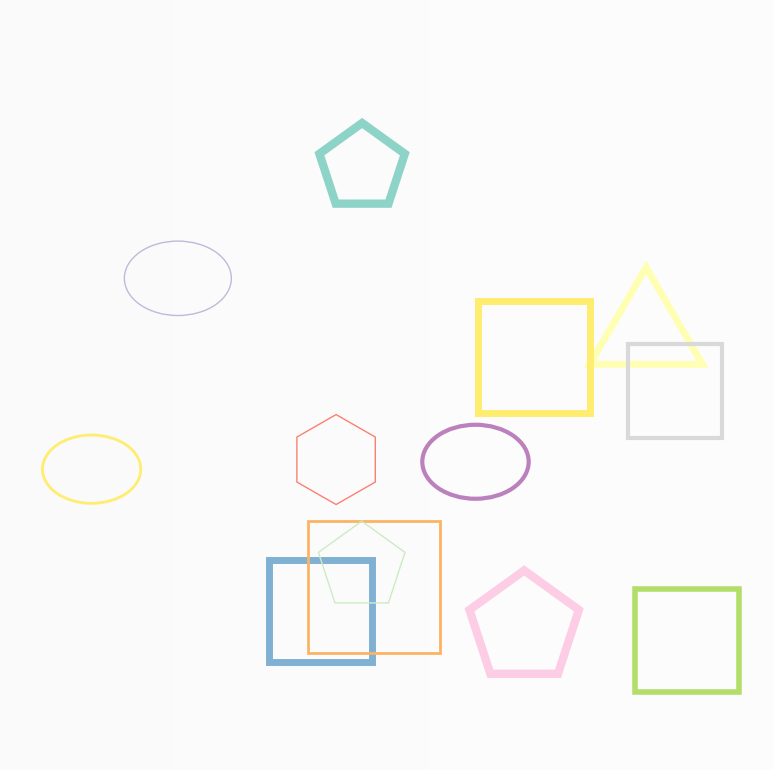[{"shape": "pentagon", "thickness": 3, "radius": 0.29, "center": [0.467, 0.782]}, {"shape": "triangle", "thickness": 2.5, "radius": 0.42, "center": [0.834, 0.569]}, {"shape": "oval", "thickness": 0.5, "radius": 0.35, "center": [0.229, 0.639]}, {"shape": "hexagon", "thickness": 0.5, "radius": 0.29, "center": [0.434, 0.403]}, {"shape": "square", "thickness": 2.5, "radius": 0.33, "center": [0.414, 0.207]}, {"shape": "square", "thickness": 1, "radius": 0.43, "center": [0.483, 0.237]}, {"shape": "square", "thickness": 2, "radius": 0.34, "center": [0.886, 0.168]}, {"shape": "pentagon", "thickness": 3, "radius": 0.37, "center": [0.676, 0.185]}, {"shape": "square", "thickness": 1.5, "radius": 0.3, "center": [0.871, 0.492]}, {"shape": "oval", "thickness": 1.5, "radius": 0.34, "center": [0.614, 0.4]}, {"shape": "pentagon", "thickness": 0.5, "radius": 0.29, "center": [0.467, 0.264]}, {"shape": "square", "thickness": 2.5, "radius": 0.36, "center": [0.69, 0.536]}, {"shape": "oval", "thickness": 1, "radius": 0.32, "center": [0.118, 0.391]}]